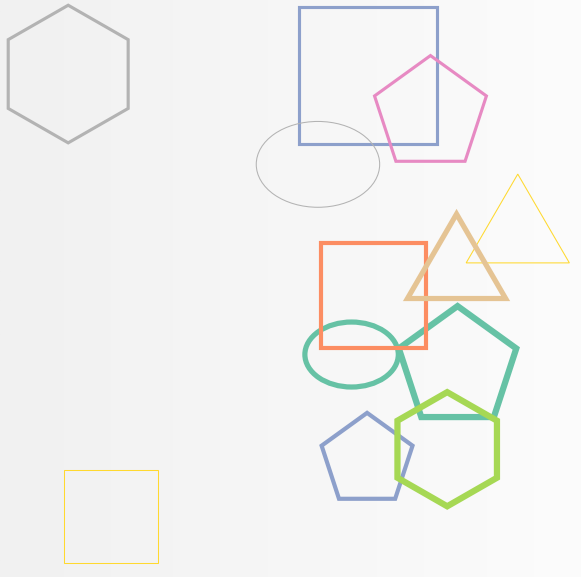[{"shape": "oval", "thickness": 2.5, "radius": 0.4, "center": [0.605, 0.385]}, {"shape": "pentagon", "thickness": 3, "radius": 0.53, "center": [0.787, 0.363]}, {"shape": "square", "thickness": 2, "radius": 0.45, "center": [0.642, 0.488]}, {"shape": "square", "thickness": 1.5, "radius": 0.6, "center": [0.633, 0.868]}, {"shape": "pentagon", "thickness": 2, "radius": 0.41, "center": [0.632, 0.202]}, {"shape": "pentagon", "thickness": 1.5, "radius": 0.51, "center": [0.741, 0.802]}, {"shape": "hexagon", "thickness": 3, "radius": 0.49, "center": [0.769, 0.221]}, {"shape": "triangle", "thickness": 0.5, "radius": 0.51, "center": [0.891, 0.595]}, {"shape": "square", "thickness": 0.5, "radius": 0.4, "center": [0.191, 0.105]}, {"shape": "triangle", "thickness": 2.5, "radius": 0.49, "center": [0.785, 0.531]}, {"shape": "hexagon", "thickness": 1.5, "radius": 0.6, "center": [0.117, 0.871]}, {"shape": "oval", "thickness": 0.5, "radius": 0.53, "center": [0.547, 0.715]}]